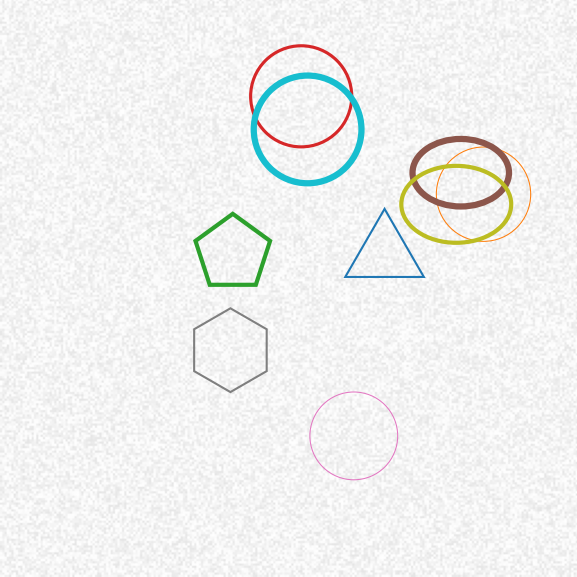[{"shape": "triangle", "thickness": 1, "radius": 0.39, "center": [0.666, 0.559]}, {"shape": "circle", "thickness": 0.5, "radius": 0.41, "center": [0.837, 0.663]}, {"shape": "pentagon", "thickness": 2, "radius": 0.34, "center": [0.403, 0.561]}, {"shape": "circle", "thickness": 1.5, "radius": 0.44, "center": [0.522, 0.832]}, {"shape": "oval", "thickness": 3, "radius": 0.42, "center": [0.798, 0.7]}, {"shape": "circle", "thickness": 0.5, "radius": 0.38, "center": [0.613, 0.244]}, {"shape": "hexagon", "thickness": 1, "radius": 0.36, "center": [0.399, 0.393]}, {"shape": "oval", "thickness": 2, "radius": 0.48, "center": [0.79, 0.645]}, {"shape": "circle", "thickness": 3, "radius": 0.47, "center": [0.533, 0.775]}]